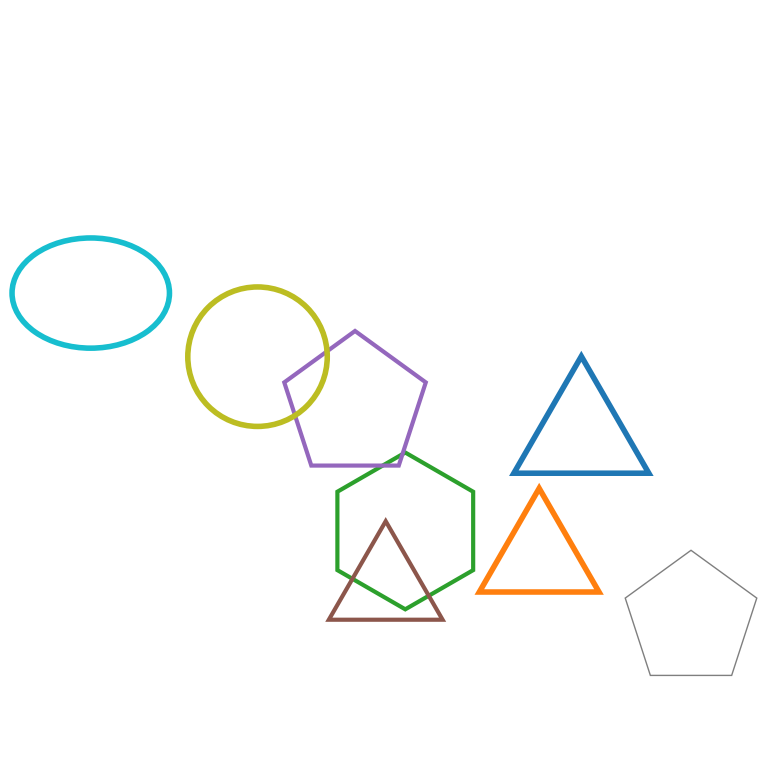[{"shape": "triangle", "thickness": 2, "radius": 0.51, "center": [0.755, 0.436]}, {"shape": "triangle", "thickness": 2, "radius": 0.45, "center": [0.7, 0.276]}, {"shape": "hexagon", "thickness": 1.5, "radius": 0.51, "center": [0.526, 0.31]}, {"shape": "pentagon", "thickness": 1.5, "radius": 0.48, "center": [0.461, 0.474]}, {"shape": "triangle", "thickness": 1.5, "radius": 0.43, "center": [0.501, 0.238]}, {"shape": "pentagon", "thickness": 0.5, "radius": 0.45, "center": [0.897, 0.196]}, {"shape": "circle", "thickness": 2, "radius": 0.45, "center": [0.334, 0.537]}, {"shape": "oval", "thickness": 2, "radius": 0.51, "center": [0.118, 0.619]}]